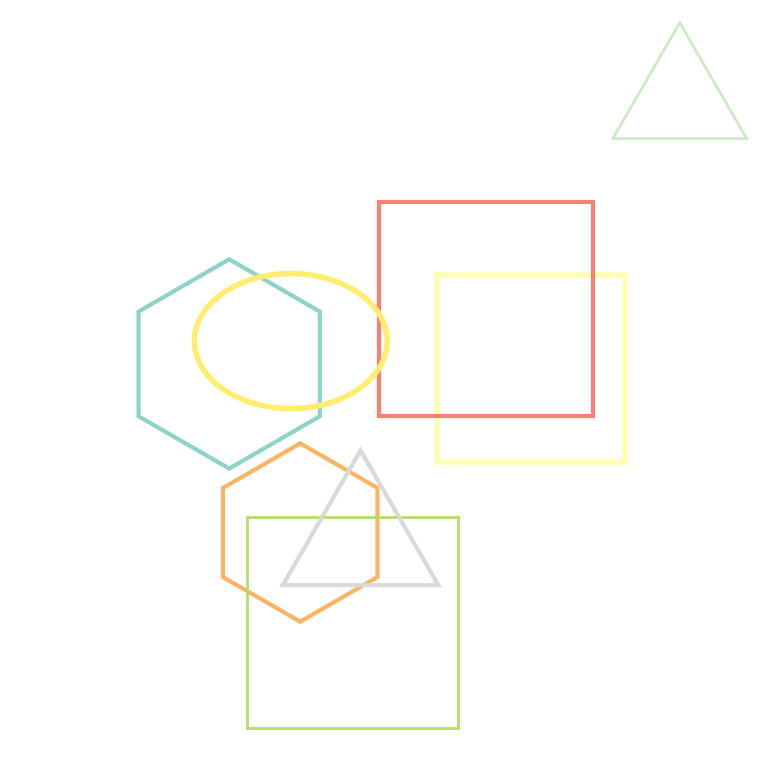[{"shape": "hexagon", "thickness": 1.5, "radius": 0.68, "center": [0.298, 0.527]}, {"shape": "square", "thickness": 2, "radius": 0.61, "center": [0.69, 0.521]}, {"shape": "square", "thickness": 1.5, "radius": 0.69, "center": [0.631, 0.598]}, {"shape": "hexagon", "thickness": 1.5, "radius": 0.58, "center": [0.39, 0.308]}, {"shape": "square", "thickness": 1, "radius": 0.68, "center": [0.458, 0.191]}, {"shape": "triangle", "thickness": 1.5, "radius": 0.58, "center": [0.468, 0.298]}, {"shape": "triangle", "thickness": 1, "radius": 0.5, "center": [0.883, 0.87]}, {"shape": "oval", "thickness": 2, "radius": 0.63, "center": [0.378, 0.557]}]